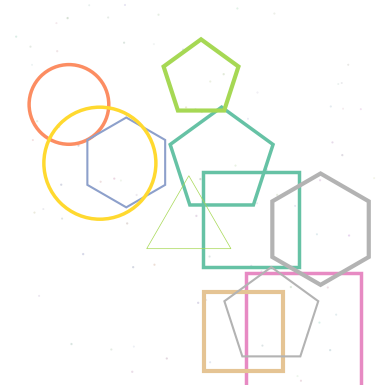[{"shape": "pentagon", "thickness": 2.5, "radius": 0.7, "center": [0.576, 0.581]}, {"shape": "square", "thickness": 2.5, "radius": 0.62, "center": [0.652, 0.43]}, {"shape": "circle", "thickness": 2.5, "radius": 0.52, "center": [0.179, 0.729]}, {"shape": "hexagon", "thickness": 1.5, "radius": 0.58, "center": [0.328, 0.578]}, {"shape": "square", "thickness": 2.5, "radius": 0.74, "center": [0.788, 0.141]}, {"shape": "pentagon", "thickness": 3, "radius": 0.51, "center": [0.522, 0.796]}, {"shape": "triangle", "thickness": 0.5, "radius": 0.63, "center": [0.49, 0.417]}, {"shape": "circle", "thickness": 2.5, "radius": 0.73, "center": [0.259, 0.576]}, {"shape": "square", "thickness": 3, "radius": 0.51, "center": [0.632, 0.138]}, {"shape": "pentagon", "thickness": 1.5, "radius": 0.64, "center": [0.705, 0.178]}, {"shape": "hexagon", "thickness": 3, "radius": 0.72, "center": [0.833, 0.405]}]